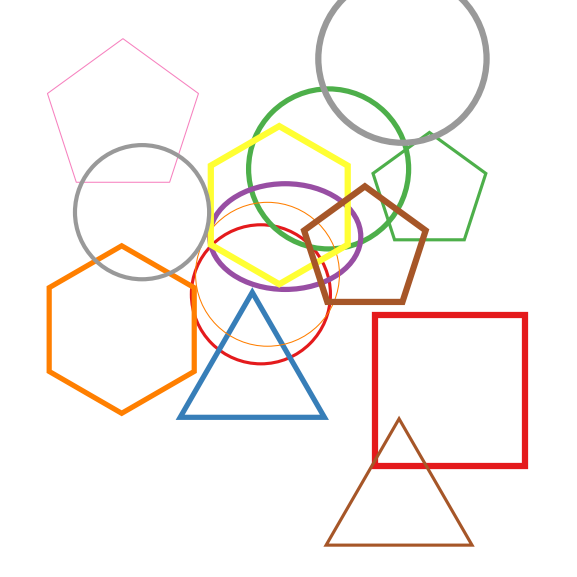[{"shape": "square", "thickness": 3, "radius": 0.65, "center": [0.78, 0.323]}, {"shape": "circle", "thickness": 1.5, "radius": 0.6, "center": [0.452, 0.49]}, {"shape": "triangle", "thickness": 2.5, "radius": 0.72, "center": [0.437, 0.349]}, {"shape": "pentagon", "thickness": 1.5, "radius": 0.51, "center": [0.744, 0.667]}, {"shape": "circle", "thickness": 2.5, "radius": 0.69, "center": [0.569, 0.707]}, {"shape": "oval", "thickness": 2.5, "radius": 0.65, "center": [0.494, 0.589]}, {"shape": "hexagon", "thickness": 2.5, "radius": 0.73, "center": [0.211, 0.428]}, {"shape": "circle", "thickness": 0.5, "radius": 0.62, "center": [0.463, 0.524]}, {"shape": "hexagon", "thickness": 3, "radius": 0.68, "center": [0.484, 0.644]}, {"shape": "pentagon", "thickness": 3, "radius": 0.55, "center": [0.632, 0.566]}, {"shape": "triangle", "thickness": 1.5, "radius": 0.73, "center": [0.691, 0.128]}, {"shape": "pentagon", "thickness": 0.5, "radius": 0.69, "center": [0.213, 0.795]}, {"shape": "circle", "thickness": 3, "radius": 0.73, "center": [0.697, 0.898]}, {"shape": "circle", "thickness": 2, "radius": 0.58, "center": [0.246, 0.632]}]